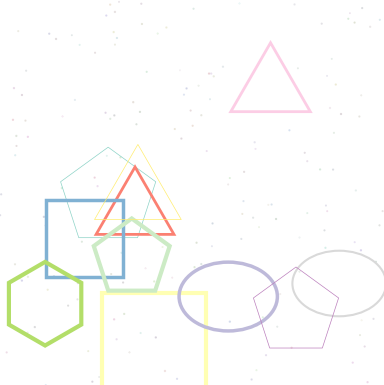[{"shape": "pentagon", "thickness": 0.5, "radius": 0.65, "center": [0.281, 0.488]}, {"shape": "square", "thickness": 3, "radius": 0.67, "center": [0.401, 0.105]}, {"shape": "oval", "thickness": 2.5, "radius": 0.64, "center": [0.593, 0.23]}, {"shape": "triangle", "thickness": 2, "radius": 0.58, "center": [0.351, 0.45]}, {"shape": "square", "thickness": 2.5, "radius": 0.5, "center": [0.22, 0.381]}, {"shape": "hexagon", "thickness": 3, "radius": 0.54, "center": [0.117, 0.211]}, {"shape": "triangle", "thickness": 2, "radius": 0.6, "center": [0.703, 0.77]}, {"shape": "oval", "thickness": 1.5, "radius": 0.61, "center": [0.881, 0.264]}, {"shape": "pentagon", "thickness": 0.5, "radius": 0.58, "center": [0.769, 0.19]}, {"shape": "pentagon", "thickness": 3, "radius": 0.52, "center": [0.342, 0.329]}, {"shape": "triangle", "thickness": 0.5, "radius": 0.65, "center": [0.358, 0.495]}]